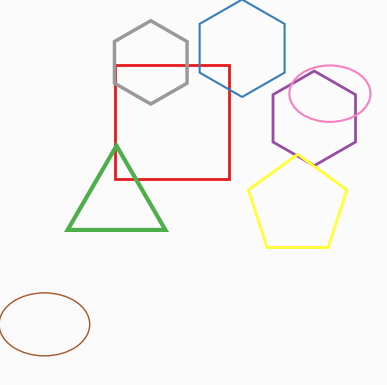[{"shape": "square", "thickness": 2, "radius": 0.74, "center": [0.443, 0.683]}, {"shape": "hexagon", "thickness": 1.5, "radius": 0.63, "center": [0.625, 0.875]}, {"shape": "triangle", "thickness": 3, "radius": 0.73, "center": [0.301, 0.476]}, {"shape": "hexagon", "thickness": 2, "radius": 0.61, "center": [0.811, 0.693]}, {"shape": "pentagon", "thickness": 2, "radius": 0.67, "center": [0.768, 0.465]}, {"shape": "oval", "thickness": 1, "radius": 0.58, "center": [0.115, 0.157]}, {"shape": "oval", "thickness": 1.5, "radius": 0.52, "center": [0.851, 0.757]}, {"shape": "hexagon", "thickness": 2.5, "radius": 0.54, "center": [0.389, 0.838]}]